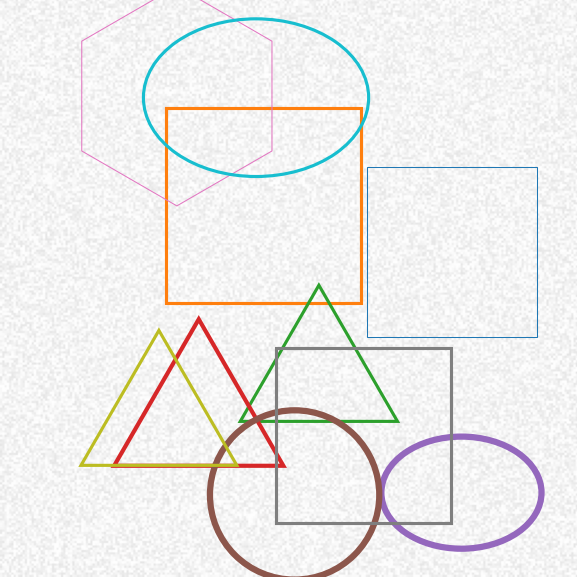[{"shape": "square", "thickness": 0.5, "radius": 0.74, "center": [0.783, 0.563]}, {"shape": "square", "thickness": 1.5, "radius": 0.84, "center": [0.456, 0.644]}, {"shape": "triangle", "thickness": 1.5, "radius": 0.79, "center": [0.552, 0.348]}, {"shape": "triangle", "thickness": 2, "radius": 0.85, "center": [0.344, 0.277]}, {"shape": "oval", "thickness": 3, "radius": 0.69, "center": [0.799, 0.146]}, {"shape": "circle", "thickness": 3, "radius": 0.73, "center": [0.51, 0.142]}, {"shape": "hexagon", "thickness": 0.5, "radius": 0.95, "center": [0.306, 0.833]}, {"shape": "square", "thickness": 1.5, "radius": 0.76, "center": [0.63, 0.245]}, {"shape": "triangle", "thickness": 1.5, "radius": 0.78, "center": [0.275, 0.271]}, {"shape": "oval", "thickness": 1.5, "radius": 0.98, "center": [0.443, 0.83]}]